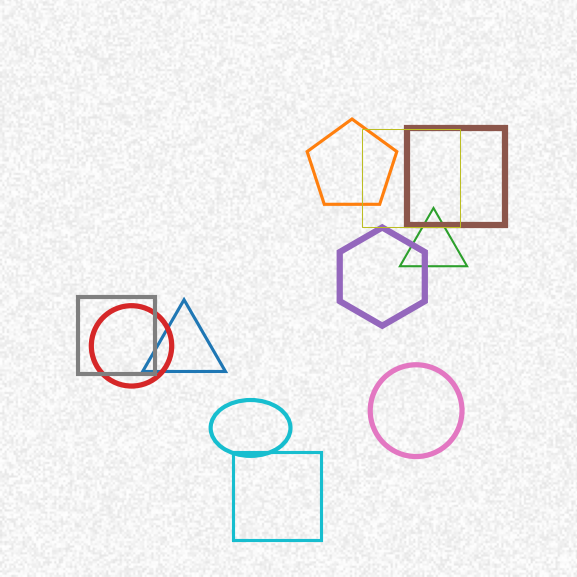[{"shape": "triangle", "thickness": 1.5, "radius": 0.41, "center": [0.319, 0.397]}, {"shape": "pentagon", "thickness": 1.5, "radius": 0.41, "center": [0.609, 0.711]}, {"shape": "triangle", "thickness": 1, "radius": 0.34, "center": [0.751, 0.572]}, {"shape": "circle", "thickness": 2.5, "radius": 0.35, "center": [0.228, 0.4]}, {"shape": "hexagon", "thickness": 3, "radius": 0.43, "center": [0.662, 0.52]}, {"shape": "square", "thickness": 3, "radius": 0.42, "center": [0.789, 0.693]}, {"shape": "circle", "thickness": 2.5, "radius": 0.4, "center": [0.721, 0.288]}, {"shape": "square", "thickness": 2, "radius": 0.33, "center": [0.201, 0.418]}, {"shape": "square", "thickness": 0.5, "radius": 0.42, "center": [0.712, 0.691]}, {"shape": "square", "thickness": 1.5, "radius": 0.38, "center": [0.479, 0.141]}, {"shape": "oval", "thickness": 2, "radius": 0.35, "center": [0.434, 0.258]}]